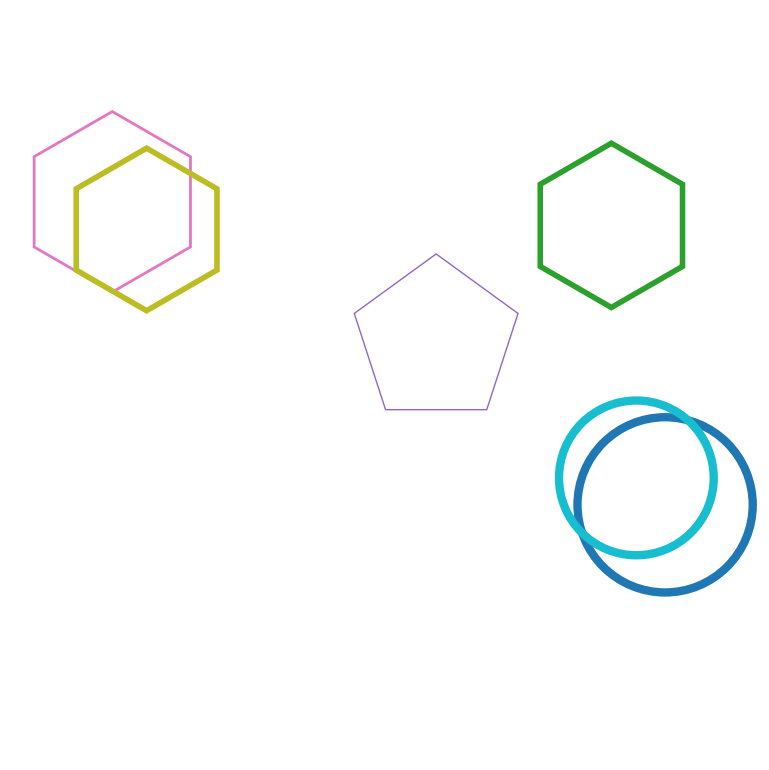[{"shape": "circle", "thickness": 3, "radius": 0.57, "center": [0.864, 0.344]}, {"shape": "hexagon", "thickness": 2, "radius": 0.53, "center": [0.794, 0.707]}, {"shape": "pentagon", "thickness": 0.5, "radius": 0.56, "center": [0.566, 0.558]}, {"shape": "hexagon", "thickness": 1, "radius": 0.59, "center": [0.146, 0.738]}, {"shape": "hexagon", "thickness": 2, "radius": 0.53, "center": [0.19, 0.702]}, {"shape": "circle", "thickness": 3, "radius": 0.5, "center": [0.826, 0.379]}]